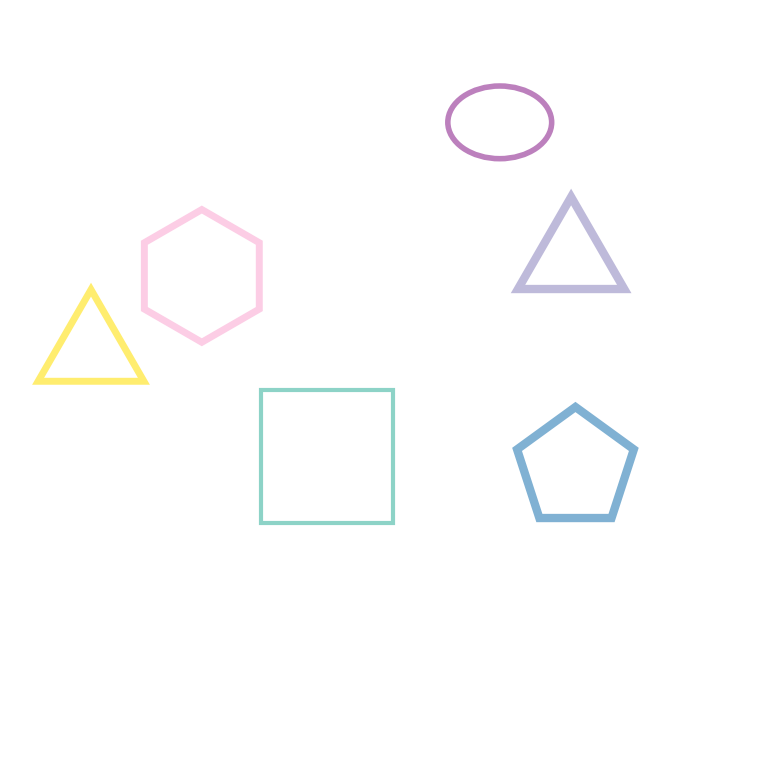[{"shape": "square", "thickness": 1.5, "radius": 0.43, "center": [0.425, 0.407]}, {"shape": "triangle", "thickness": 3, "radius": 0.4, "center": [0.742, 0.664]}, {"shape": "pentagon", "thickness": 3, "radius": 0.4, "center": [0.747, 0.392]}, {"shape": "hexagon", "thickness": 2.5, "radius": 0.43, "center": [0.262, 0.642]}, {"shape": "oval", "thickness": 2, "radius": 0.34, "center": [0.649, 0.841]}, {"shape": "triangle", "thickness": 2.5, "radius": 0.4, "center": [0.118, 0.545]}]